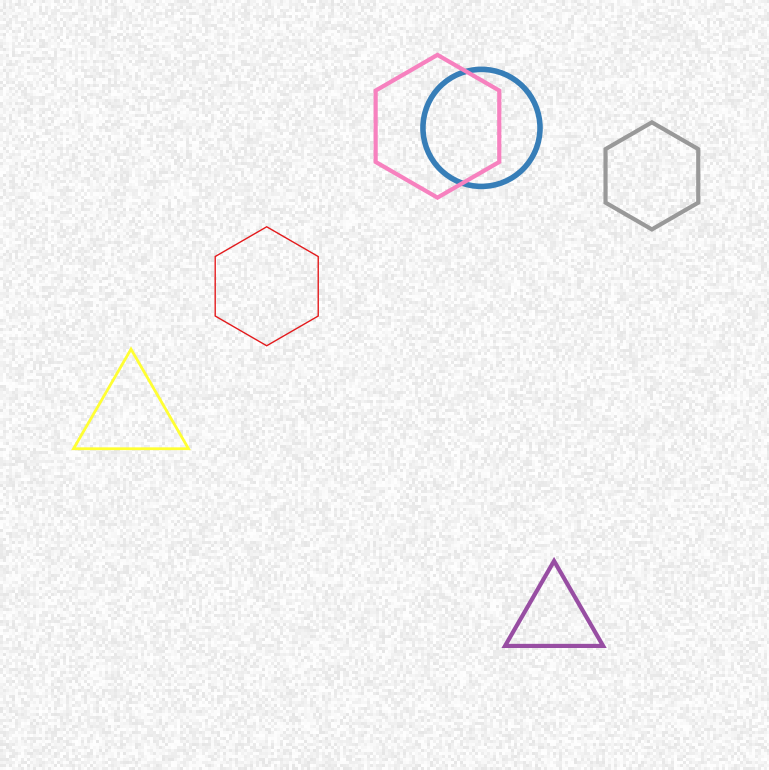[{"shape": "hexagon", "thickness": 0.5, "radius": 0.39, "center": [0.346, 0.628]}, {"shape": "circle", "thickness": 2, "radius": 0.38, "center": [0.625, 0.834]}, {"shape": "triangle", "thickness": 1.5, "radius": 0.37, "center": [0.72, 0.198]}, {"shape": "triangle", "thickness": 1, "radius": 0.43, "center": [0.17, 0.46]}, {"shape": "hexagon", "thickness": 1.5, "radius": 0.46, "center": [0.568, 0.836]}, {"shape": "hexagon", "thickness": 1.5, "radius": 0.35, "center": [0.847, 0.772]}]